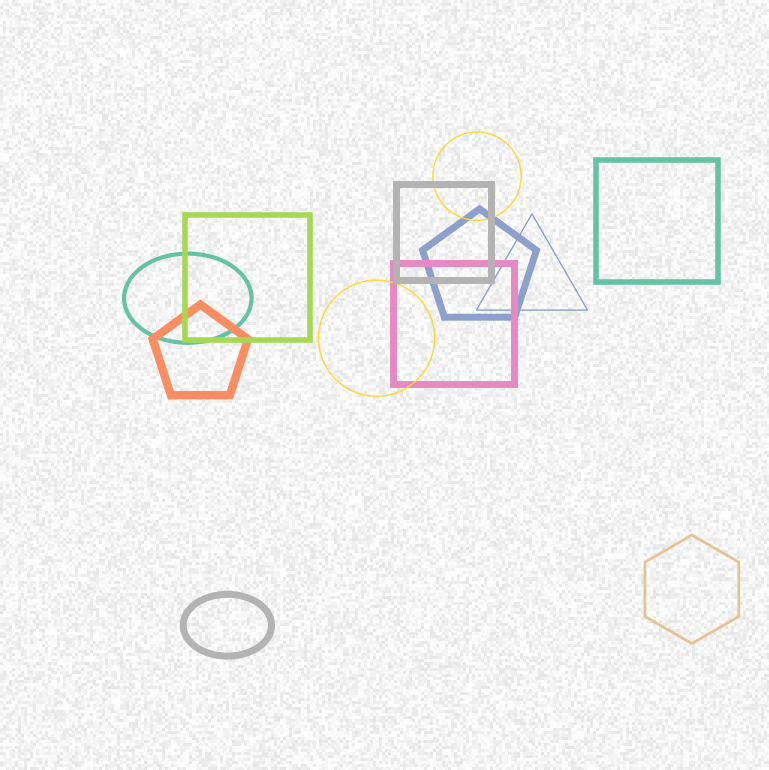[{"shape": "oval", "thickness": 1.5, "radius": 0.41, "center": [0.244, 0.613]}, {"shape": "square", "thickness": 2, "radius": 0.4, "center": [0.853, 0.713]}, {"shape": "pentagon", "thickness": 3, "radius": 0.33, "center": [0.26, 0.539]}, {"shape": "pentagon", "thickness": 2.5, "radius": 0.39, "center": [0.623, 0.651]}, {"shape": "triangle", "thickness": 0.5, "radius": 0.42, "center": [0.691, 0.639]}, {"shape": "square", "thickness": 2.5, "radius": 0.39, "center": [0.589, 0.58]}, {"shape": "square", "thickness": 2, "radius": 0.41, "center": [0.321, 0.64]}, {"shape": "circle", "thickness": 0.5, "radius": 0.29, "center": [0.619, 0.771]}, {"shape": "circle", "thickness": 0.5, "radius": 0.38, "center": [0.489, 0.561]}, {"shape": "hexagon", "thickness": 1, "radius": 0.35, "center": [0.899, 0.235]}, {"shape": "square", "thickness": 2.5, "radius": 0.31, "center": [0.576, 0.699]}, {"shape": "oval", "thickness": 2.5, "radius": 0.29, "center": [0.295, 0.188]}]